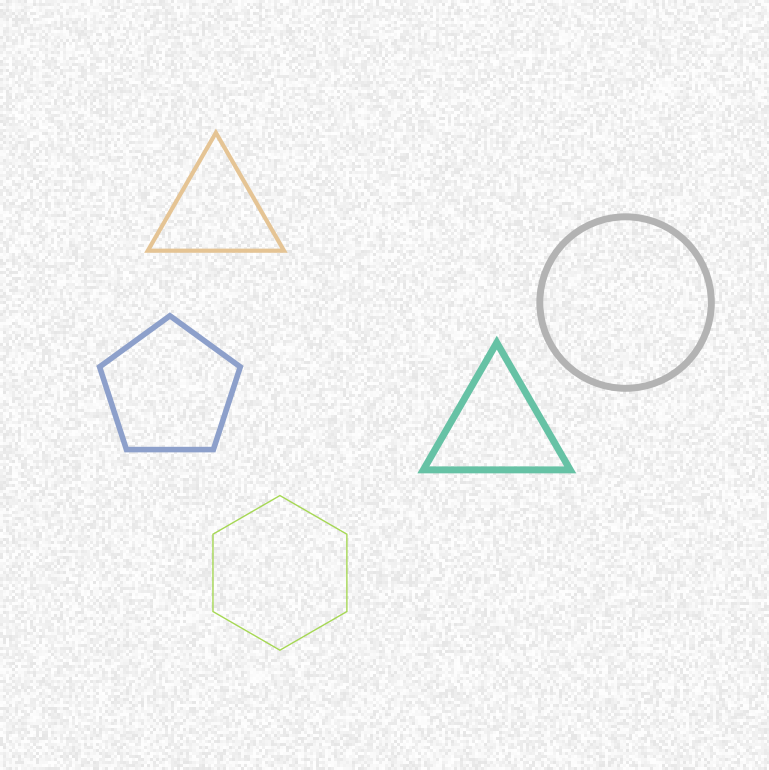[{"shape": "triangle", "thickness": 2.5, "radius": 0.55, "center": [0.645, 0.445]}, {"shape": "pentagon", "thickness": 2, "radius": 0.48, "center": [0.221, 0.494]}, {"shape": "hexagon", "thickness": 0.5, "radius": 0.5, "center": [0.364, 0.256]}, {"shape": "triangle", "thickness": 1.5, "radius": 0.51, "center": [0.28, 0.725]}, {"shape": "circle", "thickness": 2.5, "radius": 0.56, "center": [0.812, 0.607]}]